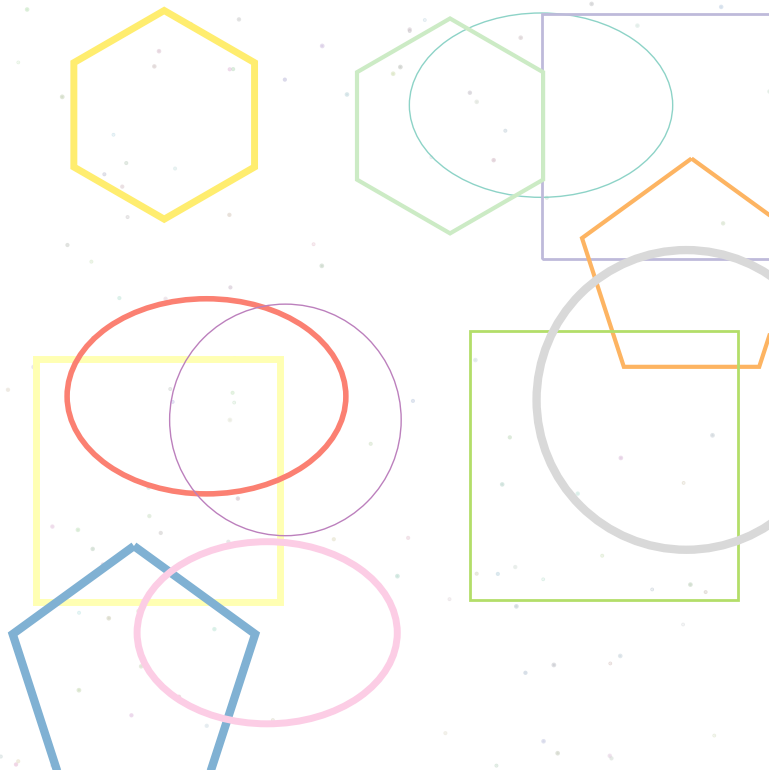[{"shape": "oval", "thickness": 0.5, "radius": 0.85, "center": [0.703, 0.863]}, {"shape": "square", "thickness": 2.5, "radius": 0.79, "center": [0.205, 0.376]}, {"shape": "square", "thickness": 1, "radius": 0.8, "center": [0.863, 0.823]}, {"shape": "oval", "thickness": 2, "radius": 0.91, "center": [0.268, 0.485]}, {"shape": "pentagon", "thickness": 3, "radius": 0.83, "center": [0.174, 0.125]}, {"shape": "pentagon", "thickness": 1.5, "radius": 0.75, "center": [0.898, 0.645]}, {"shape": "square", "thickness": 1, "radius": 0.87, "center": [0.784, 0.396]}, {"shape": "oval", "thickness": 2.5, "radius": 0.84, "center": [0.347, 0.178]}, {"shape": "circle", "thickness": 3, "radius": 0.97, "center": [0.891, 0.481]}, {"shape": "circle", "thickness": 0.5, "radius": 0.75, "center": [0.371, 0.455]}, {"shape": "hexagon", "thickness": 1.5, "radius": 0.7, "center": [0.584, 0.836]}, {"shape": "hexagon", "thickness": 2.5, "radius": 0.68, "center": [0.213, 0.851]}]